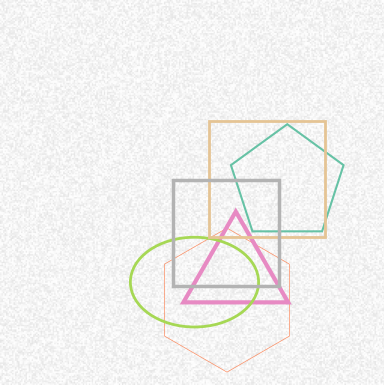[{"shape": "pentagon", "thickness": 1.5, "radius": 0.77, "center": [0.746, 0.524]}, {"shape": "hexagon", "thickness": 0.5, "radius": 0.94, "center": [0.59, 0.221]}, {"shape": "triangle", "thickness": 3, "radius": 0.79, "center": [0.612, 0.293]}, {"shape": "oval", "thickness": 2, "radius": 0.83, "center": [0.505, 0.267]}, {"shape": "square", "thickness": 2, "radius": 0.75, "center": [0.694, 0.535]}, {"shape": "square", "thickness": 2.5, "radius": 0.69, "center": [0.588, 0.396]}]